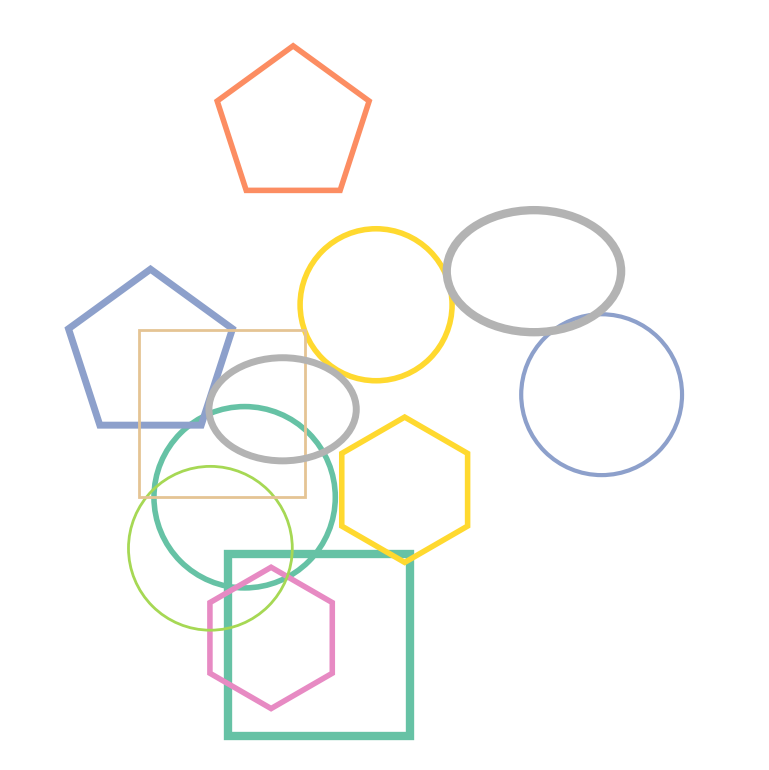[{"shape": "circle", "thickness": 2, "radius": 0.59, "center": [0.318, 0.354]}, {"shape": "square", "thickness": 3, "radius": 0.59, "center": [0.415, 0.162]}, {"shape": "pentagon", "thickness": 2, "radius": 0.52, "center": [0.381, 0.837]}, {"shape": "pentagon", "thickness": 2.5, "radius": 0.56, "center": [0.195, 0.538]}, {"shape": "circle", "thickness": 1.5, "radius": 0.52, "center": [0.781, 0.487]}, {"shape": "hexagon", "thickness": 2, "radius": 0.46, "center": [0.352, 0.172]}, {"shape": "circle", "thickness": 1, "radius": 0.53, "center": [0.273, 0.288]}, {"shape": "circle", "thickness": 2, "radius": 0.49, "center": [0.488, 0.604]}, {"shape": "hexagon", "thickness": 2, "radius": 0.47, "center": [0.526, 0.364]}, {"shape": "square", "thickness": 1, "radius": 0.54, "center": [0.288, 0.463]}, {"shape": "oval", "thickness": 2.5, "radius": 0.48, "center": [0.367, 0.468]}, {"shape": "oval", "thickness": 3, "radius": 0.57, "center": [0.693, 0.648]}]